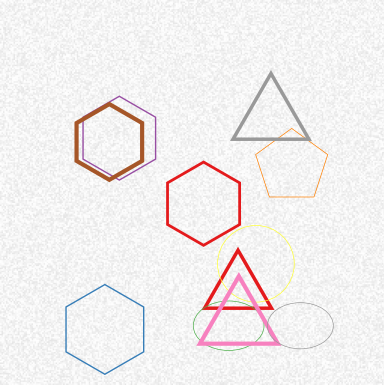[{"shape": "hexagon", "thickness": 2, "radius": 0.54, "center": [0.529, 0.471]}, {"shape": "triangle", "thickness": 2.5, "radius": 0.5, "center": [0.618, 0.25]}, {"shape": "hexagon", "thickness": 1, "radius": 0.58, "center": [0.272, 0.144]}, {"shape": "oval", "thickness": 0.5, "radius": 0.46, "center": [0.594, 0.154]}, {"shape": "hexagon", "thickness": 1, "radius": 0.54, "center": [0.31, 0.641]}, {"shape": "pentagon", "thickness": 0.5, "radius": 0.49, "center": [0.758, 0.568]}, {"shape": "circle", "thickness": 0.5, "radius": 0.5, "center": [0.665, 0.315]}, {"shape": "hexagon", "thickness": 3, "radius": 0.49, "center": [0.284, 0.631]}, {"shape": "triangle", "thickness": 3, "radius": 0.58, "center": [0.62, 0.166]}, {"shape": "triangle", "thickness": 2.5, "radius": 0.57, "center": [0.704, 0.695]}, {"shape": "oval", "thickness": 0.5, "radius": 0.43, "center": [0.78, 0.154]}]